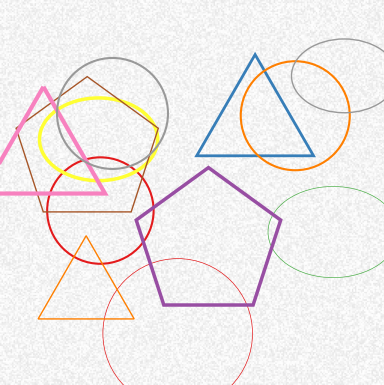[{"shape": "circle", "thickness": 0.5, "radius": 0.97, "center": [0.462, 0.134]}, {"shape": "circle", "thickness": 1.5, "radius": 0.69, "center": [0.261, 0.453]}, {"shape": "triangle", "thickness": 2, "radius": 0.88, "center": [0.663, 0.683]}, {"shape": "oval", "thickness": 0.5, "radius": 0.85, "center": [0.865, 0.397]}, {"shape": "pentagon", "thickness": 2.5, "radius": 0.99, "center": [0.541, 0.367]}, {"shape": "circle", "thickness": 1.5, "radius": 0.71, "center": [0.767, 0.699]}, {"shape": "triangle", "thickness": 1, "radius": 0.72, "center": [0.224, 0.244]}, {"shape": "oval", "thickness": 2.5, "radius": 0.77, "center": [0.256, 0.638]}, {"shape": "pentagon", "thickness": 1, "radius": 0.97, "center": [0.227, 0.607]}, {"shape": "triangle", "thickness": 3, "radius": 0.92, "center": [0.113, 0.59]}, {"shape": "oval", "thickness": 1, "radius": 0.68, "center": [0.894, 0.803]}, {"shape": "circle", "thickness": 1.5, "radius": 0.72, "center": [0.292, 0.705]}]